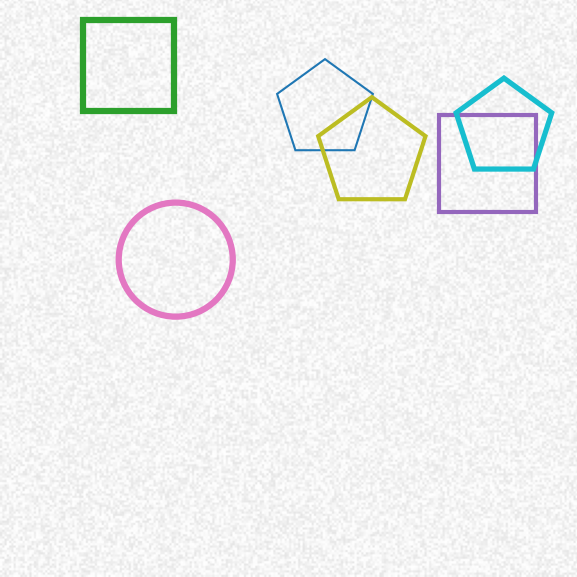[{"shape": "pentagon", "thickness": 1, "radius": 0.44, "center": [0.563, 0.81]}, {"shape": "square", "thickness": 3, "radius": 0.39, "center": [0.222, 0.885]}, {"shape": "square", "thickness": 2, "radius": 0.42, "center": [0.844, 0.716]}, {"shape": "circle", "thickness": 3, "radius": 0.49, "center": [0.304, 0.55]}, {"shape": "pentagon", "thickness": 2, "radius": 0.49, "center": [0.644, 0.733]}, {"shape": "pentagon", "thickness": 2.5, "radius": 0.44, "center": [0.873, 0.777]}]